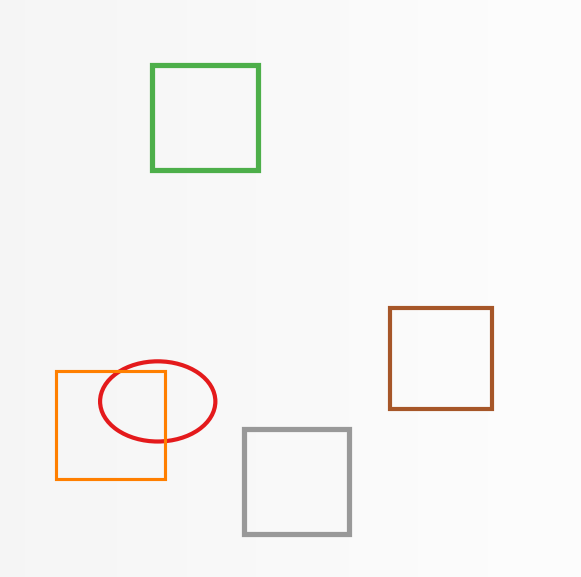[{"shape": "oval", "thickness": 2, "radius": 0.5, "center": [0.271, 0.304]}, {"shape": "square", "thickness": 2.5, "radius": 0.45, "center": [0.353, 0.796]}, {"shape": "square", "thickness": 1.5, "radius": 0.47, "center": [0.19, 0.264]}, {"shape": "square", "thickness": 2, "radius": 0.44, "center": [0.758, 0.379]}, {"shape": "square", "thickness": 2.5, "radius": 0.45, "center": [0.51, 0.165]}]